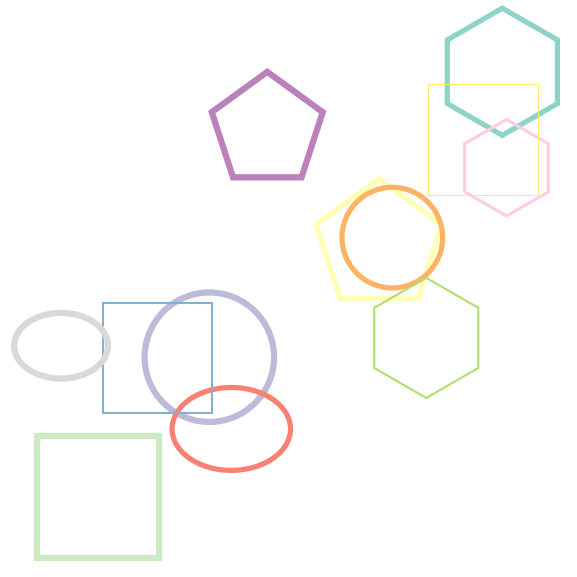[{"shape": "hexagon", "thickness": 2.5, "radius": 0.55, "center": [0.87, 0.875]}, {"shape": "pentagon", "thickness": 2.5, "radius": 0.57, "center": [0.656, 0.575]}, {"shape": "circle", "thickness": 3, "radius": 0.56, "center": [0.362, 0.381]}, {"shape": "oval", "thickness": 2.5, "radius": 0.51, "center": [0.4, 0.256]}, {"shape": "square", "thickness": 1, "radius": 0.47, "center": [0.273, 0.379]}, {"shape": "circle", "thickness": 2.5, "radius": 0.44, "center": [0.679, 0.588]}, {"shape": "hexagon", "thickness": 1, "radius": 0.52, "center": [0.738, 0.414]}, {"shape": "hexagon", "thickness": 1.5, "radius": 0.42, "center": [0.877, 0.709]}, {"shape": "oval", "thickness": 3, "radius": 0.41, "center": [0.106, 0.4]}, {"shape": "pentagon", "thickness": 3, "radius": 0.5, "center": [0.463, 0.774]}, {"shape": "square", "thickness": 3, "radius": 0.53, "center": [0.17, 0.139]}, {"shape": "square", "thickness": 0.5, "radius": 0.48, "center": [0.837, 0.758]}]